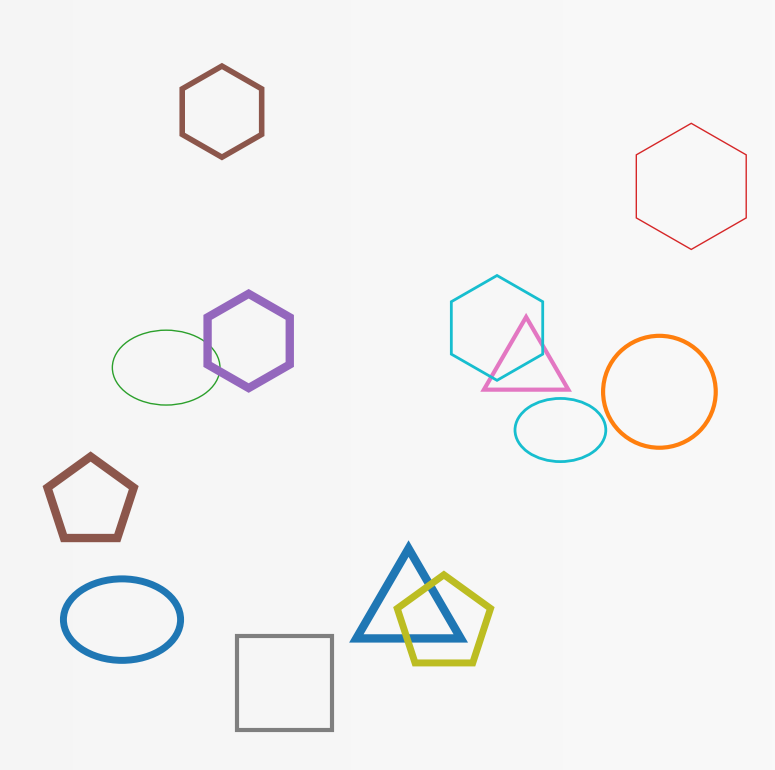[{"shape": "oval", "thickness": 2.5, "radius": 0.38, "center": [0.157, 0.195]}, {"shape": "triangle", "thickness": 3, "radius": 0.39, "center": [0.527, 0.21]}, {"shape": "circle", "thickness": 1.5, "radius": 0.36, "center": [0.851, 0.491]}, {"shape": "oval", "thickness": 0.5, "radius": 0.35, "center": [0.214, 0.523]}, {"shape": "hexagon", "thickness": 0.5, "radius": 0.41, "center": [0.892, 0.758]}, {"shape": "hexagon", "thickness": 3, "radius": 0.31, "center": [0.321, 0.557]}, {"shape": "pentagon", "thickness": 3, "radius": 0.29, "center": [0.117, 0.349]}, {"shape": "hexagon", "thickness": 2, "radius": 0.3, "center": [0.286, 0.855]}, {"shape": "triangle", "thickness": 1.5, "radius": 0.31, "center": [0.679, 0.525]}, {"shape": "square", "thickness": 1.5, "radius": 0.31, "center": [0.367, 0.113]}, {"shape": "pentagon", "thickness": 2.5, "radius": 0.32, "center": [0.573, 0.19]}, {"shape": "hexagon", "thickness": 1, "radius": 0.34, "center": [0.641, 0.574]}, {"shape": "oval", "thickness": 1, "radius": 0.29, "center": [0.723, 0.442]}]